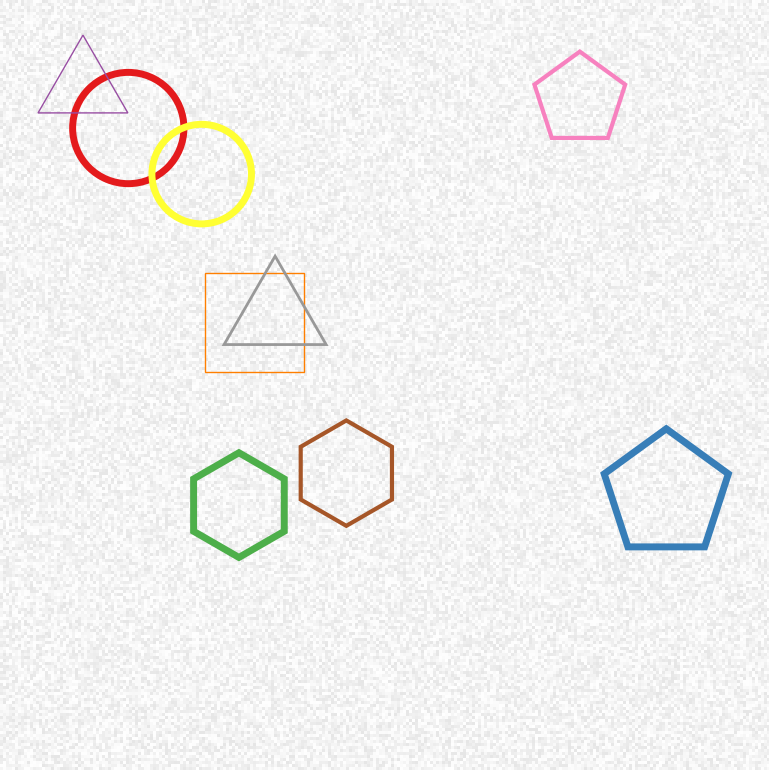[{"shape": "circle", "thickness": 2.5, "radius": 0.36, "center": [0.167, 0.834]}, {"shape": "pentagon", "thickness": 2.5, "radius": 0.42, "center": [0.865, 0.358]}, {"shape": "hexagon", "thickness": 2.5, "radius": 0.34, "center": [0.31, 0.344]}, {"shape": "triangle", "thickness": 0.5, "radius": 0.34, "center": [0.108, 0.887]}, {"shape": "square", "thickness": 0.5, "radius": 0.32, "center": [0.331, 0.581]}, {"shape": "circle", "thickness": 2.5, "radius": 0.32, "center": [0.262, 0.774]}, {"shape": "hexagon", "thickness": 1.5, "radius": 0.34, "center": [0.45, 0.386]}, {"shape": "pentagon", "thickness": 1.5, "radius": 0.31, "center": [0.753, 0.871]}, {"shape": "triangle", "thickness": 1, "radius": 0.38, "center": [0.357, 0.591]}]